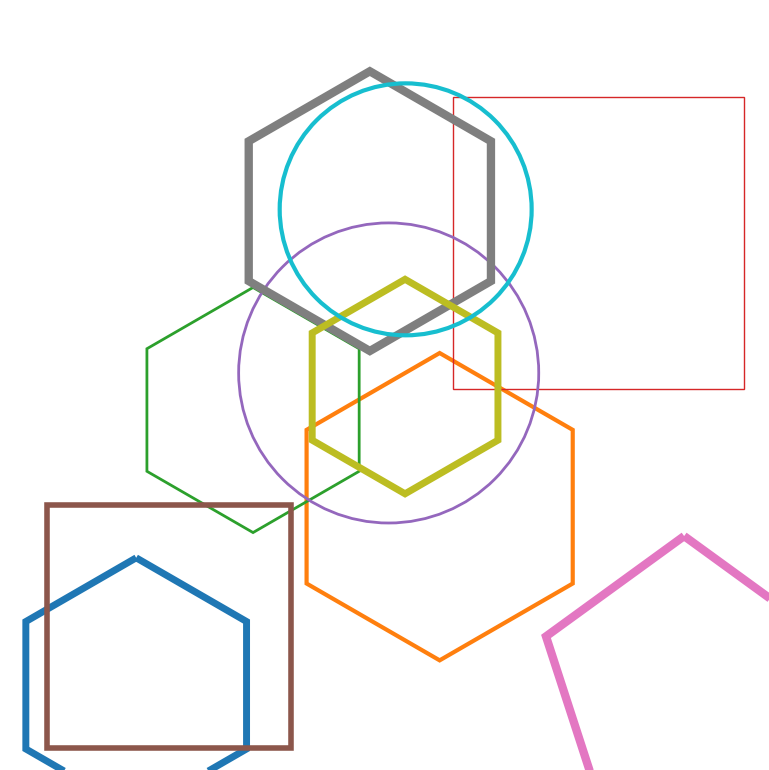[{"shape": "hexagon", "thickness": 2.5, "radius": 0.83, "center": [0.177, 0.11]}, {"shape": "hexagon", "thickness": 1.5, "radius": 1.0, "center": [0.571, 0.342]}, {"shape": "hexagon", "thickness": 1, "radius": 0.8, "center": [0.329, 0.468]}, {"shape": "square", "thickness": 0.5, "radius": 0.95, "center": [0.777, 0.685]}, {"shape": "circle", "thickness": 1, "radius": 0.97, "center": [0.505, 0.516]}, {"shape": "square", "thickness": 2, "radius": 0.79, "center": [0.219, 0.186]}, {"shape": "pentagon", "thickness": 3, "radius": 0.94, "center": [0.888, 0.115]}, {"shape": "hexagon", "thickness": 3, "radius": 0.91, "center": [0.48, 0.726]}, {"shape": "hexagon", "thickness": 2.5, "radius": 0.7, "center": [0.526, 0.498]}, {"shape": "circle", "thickness": 1.5, "radius": 0.82, "center": [0.527, 0.728]}]